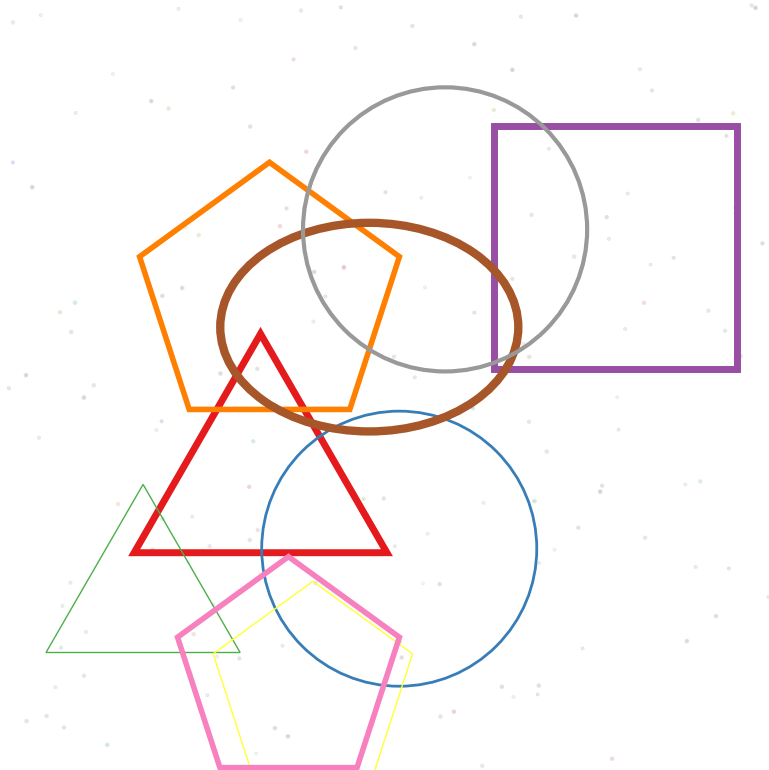[{"shape": "triangle", "thickness": 2.5, "radius": 0.95, "center": [0.338, 0.377]}, {"shape": "circle", "thickness": 1, "radius": 0.89, "center": [0.518, 0.287]}, {"shape": "triangle", "thickness": 0.5, "radius": 0.73, "center": [0.186, 0.225]}, {"shape": "square", "thickness": 2.5, "radius": 0.79, "center": [0.8, 0.678]}, {"shape": "pentagon", "thickness": 2, "radius": 0.89, "center": [0.35, 0.612]}, {"shape": "pentagon", "thickness": 0.5, "radius": 0.68, "center": [0.406, 0.109]}, {"shape": "oval", "thickness": 3, "radius": 0.97, "center": [0.48, 0.575]}, {"shape": "pentagon", "thickness": 2, "radius": 0.76, "center": [0.375, 0.126]}, {"shape": "circle", "thickness": 1.5, "radius": 0.92, "center": [0.578, 0.702]}]